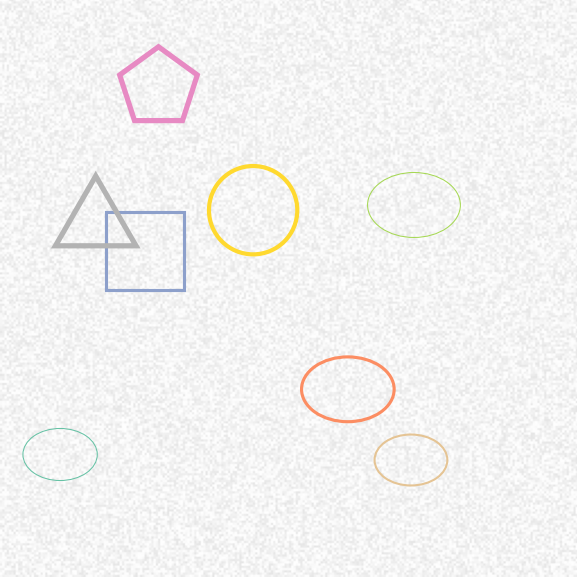[{"shape": "oval", "thickness": 0.5, "radius": 0.32, "center": [0.104, 0.212]}, {"shape": "oval", "thickness": 1.5, "radius": 0.4, "center": [0.602, 0.325]}, {"shape": "square", "thickness": 1.5, "radius": 0.34, "center": [0.252, 0.565]}, {"shape": "pentagon", "thickness": 2.5, "radius": 0.35, "center": [0.274, 0.847]}, {"shape": "oval", "thickness": 0.5, "radius": 0.4, "center": [0.717, 0.644]}, {"shape": "circle", "thickness": 2, "radius": 0.38, "center": [0.438, 0.635]}, {"shape": "oval", "thickness": 1, "radius": 0.32, "center": [0.712, 0.203]}, {"shape": "triangle", "thickness": 2.5, "radius": 0.4, "center": [0.166, 0.614]}]